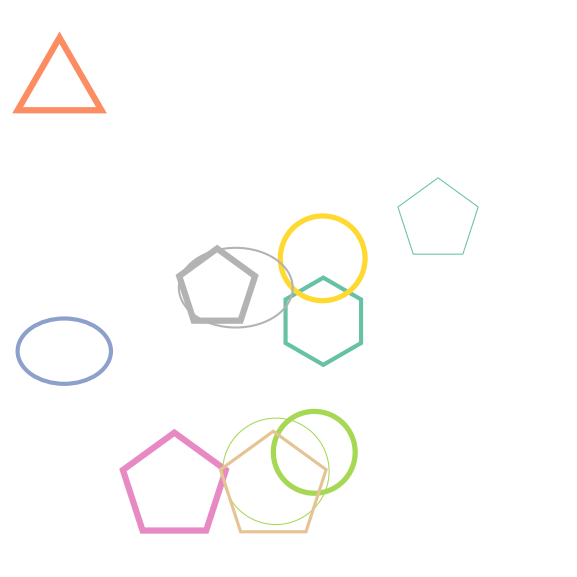[{"shape": "pentagon", "thickness": 0.5, "radius": 0.37, "center": [0.759, 0.618]}, {"shape": "hexagon", "thickness": 2, "radius": 0.38, "center": [0.56, 0.443]}, {"shape": "triangle", "thickness": 3, "radius": 0.42, "center": [0.103, 0.85]}, {"shape": "oval", "thickness": 2, "radius": 0.4, "center": [0.111, 0.391]}, {"shape": "pentagon", "thickness": 3, "radius": 0.47, "center": [0.302, 0.156]}, {"shape": "circle", "thickness": 0.5, "radius": 0.46, "center": [0.478, 0.183]}, {"shape": "circle", "thickness": 2.5, "radius": 0.35, "center": [0.544, 0.216]}, {"shape": "circle", "thickness": 2.5, "radius": 0.37, "center": [0.559, 0.552]}, {"shape": "pentagon", "thickness": 1.5, "radius": 0.48, "center": [0.473, 0.156]}, {"shape": "oval", "thickness": 1, "radius": 0.49, "center": [0.408, 0.501]}, {"shape": "pentagon", "thickness": 3, "radius": 0.35, "center": [0.376, 0.5]}]